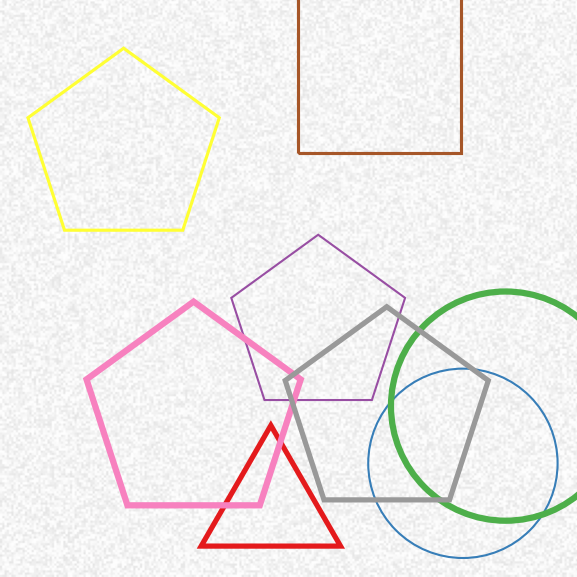[{"shape": "triangle", "thickness": 2.5, "radius": 0.7, "center": [0.469, 0.123]}, {"shape": "circle", "thickness": 1, "radius": 0.82, "center": [0.802, 0.197]}, {"shape": "circle", "thickness": 3, "radius": 0.99, "center": [0.875, 0.296]}, {"shape": "pentagon", "thickness": 1, "radius": 0.79, "center": [0.551, 0.434]}, {"shape": "pentagon", "thickness": 1.5, "radius": 0.87, "center": [0.214, 0.741]}, {"shape": "square", "thickness": 1.5, "radius": 0.71, "center": [0.657, 0.877]}, {"shape": "pentagon", "thickness": 3, "radius": 0.98, "center": [0.335, 0.282]}, {"shape": "pentagon", "thickness": 2.5, "radius": 0.92, "center": [0.67, 0.283]}]